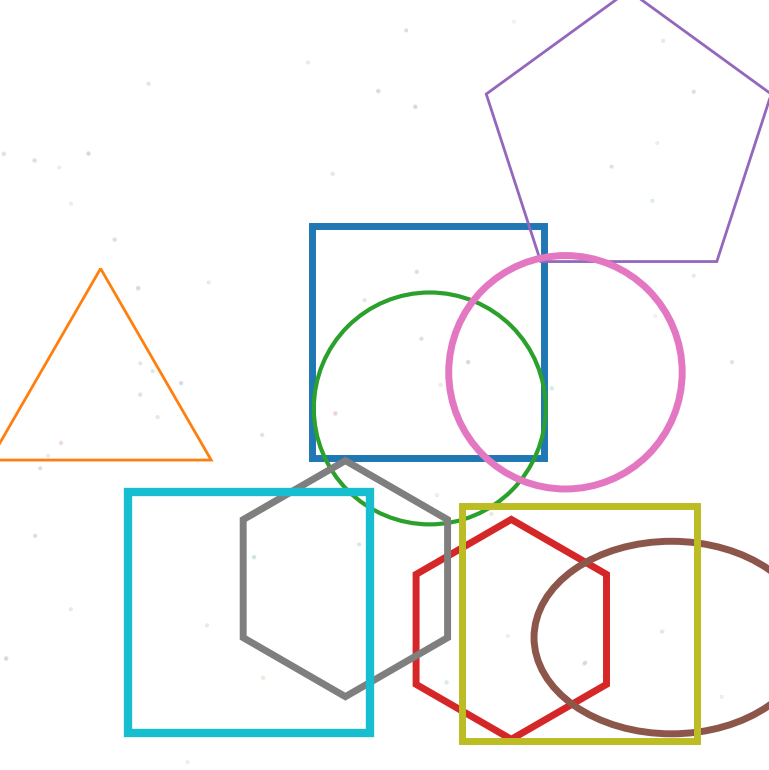[{"shape": "square", "thickness": 2.5, "radius": 0.75, "center": [0.556, 0.555]}, {"shape": "triangle", "thickness": 1, "radius": 0.83, "center": [0.131, 0.485]}, {"shape": "circle", "thickness": 1.5, "radius": 0.75, "center": [0.558, 0.47]}, {"shape": "hexagon", "thickness": 2.5, "radius": 0.71, "center": [0.664, 0.183]}, {"shape": "pentagon", "thickness": 1, "radius": 0.97, "center": [0.817, 0.818]}, {"shape": "oval", "thickness": 2.5, "radius": 0.89, "center": [0.872, 0.172]}, {"shape": "circle", "thickness": 2.5, "radius": 0.76, "center": [0.734, 0.517]}, {"shape": "hexagon", "thickness": 2.5, "radius": 0.77, "center": [0.449, 0.249]}, {"shape": "square", "thickness": 2.5, "radius": 0.76, "center": [0.753, 0.19]}, {"shape": "square", "thickness": 3, "radius": 0.78, "center": [0.323, 0.204]}]